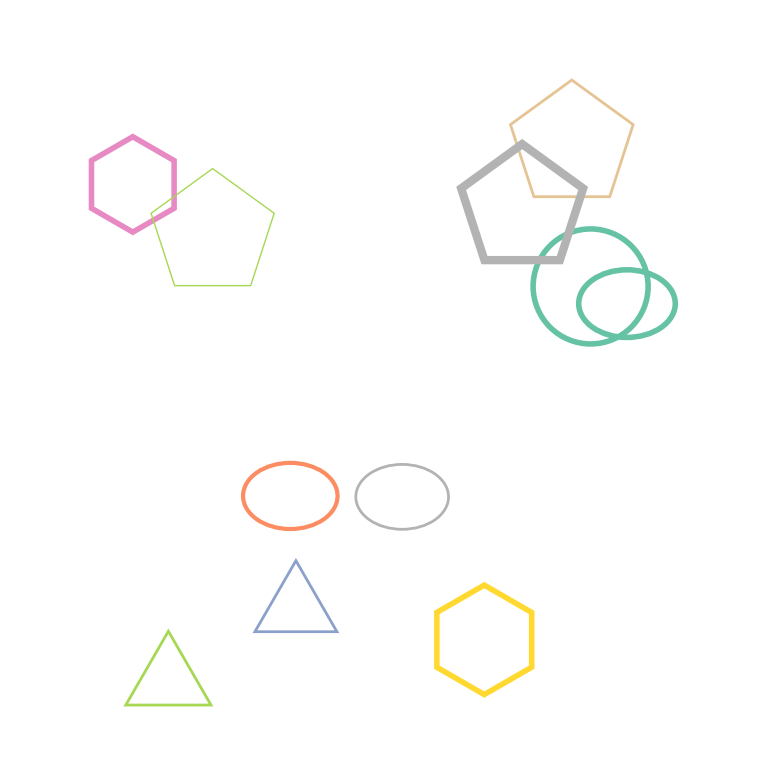[{"shape": "oval", "thickness": 2, "radius": 0.31, "center": [0.814, 0.606]}, {"shape": "circle", "thickness": 2, "radius": 0.37, "center": [0.767, 0.628]}, {"shape": "oval", "thickness": 1.5, "radius": 0.31, "center": [0.377, 0.356]}, {"shape": "triangle", "thickness": 1, "radius": 0.31, "center": [0.384, 0.21]}, {"shape": "hexagon", "thickness": 2, "radius": 0.31, "center": [0.172, 0.76]}, {"shape": "triangle", "thickness": 1, "radius": 0.32, "center": [0.219, 0.116]}, {"shape": "pentagon", "thickness": 0.5, "radius": 0.42, "center": [0.276, 0.697]}, {"shape": "hexagon", "thickness": 2, "radius": 0.36, "center": [0.629, 0.169]}, {"shape": "pentagon", "thickness": 1, "radius": 0.42, "center": [0.743, 0.812]}, {"shape": "pentagon", "thickness": 3, "radius": 0.42, "center": [0.678, 0.73]}, {"shape": "oval", "thickness": 1, "radius": 0.3, "center": [0.522, 0.355]}]